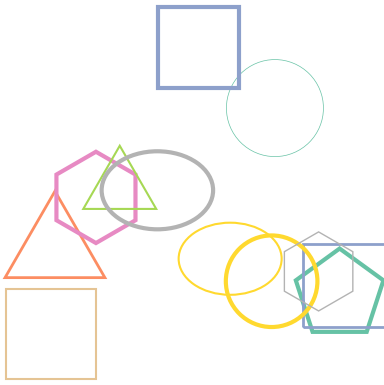[{"shape": "circle", "thickness": 0.5, "radius": 0.63, "center": [0.714, 0.719]}, {"shape": "pentagon", "thickness": 3, "radius": 0.6, "center": [0.882, 0.235]}, {"shape": "triangle", "thickness": 2, "radius": 0.75, "center": [0.143, 0.354]}, {"shape": "square", "thickness": 2, "radius": 0.54, "center": [0.893, 0.259]}, {"shape": "square", "thickness": 3, "radius": 0.53, "center": [0.515, 0.876]}, {"shape": "hexagon", "thickness": 3, "radius": 0.59, "center": [0.249, 0.487]}, {"shape": "triangle", "thickness": 1.5, "radius": 0.55, "center": [0.311, 0.512]}, {"shape": "oval", "thickness": 1.5, "radius": 0.67, "center": [0.598, 0.328]}, {"shape": "circle", "thickness": 3, "radius": 0.59, "center": [0.706, 0.27]}, {"shape": "square", "thickness": 1.5, "radius": 0.58, "center": [0.133, 0.133]}, {"shape": "oval", "thickness": 3, "radius": 0.72, "center": [0.409, 0.506]}, {"shape": "hexagon", "thickness": 1, "radius": 0.51, "center": [0.828, 0.295]}]